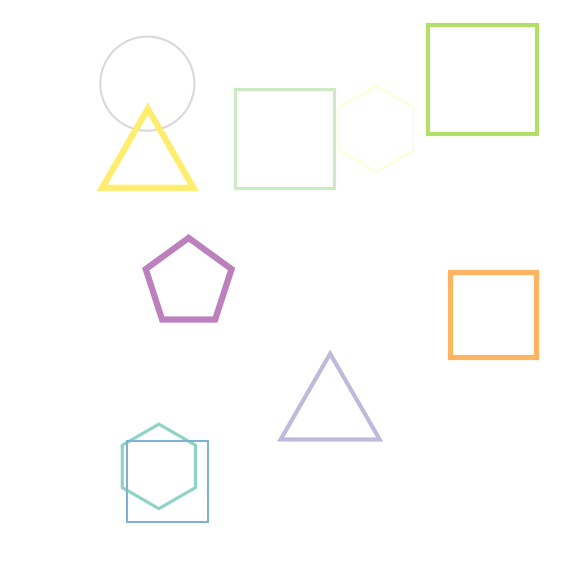[{"shape": "hexagon", "thickness": 1.5, "radius": 0.37, "center": [0.275, 0.192]}, {"shape": "hexagon", "thickness": 0.5, "radius": 0.37, "center": [0.652, 0.776]}, {"shape": "triangle", "thickness": 2, "radius": 0.5, "center": [0.572, 0.288]}, {"shape": "square", "thickness": 1, "radius": 0.35, "center": [0.29, 0.166]}, {"shape": "square", "thickness": 2.5, "radius": 0.37, "center": [0.853, 0.455]}, {"shape": "square", "thickness": 2, "radius": 0.47, "center": [0.836, 0.861]}, {"shape": "circle", "thickness": 1, "radius": 0.41, "center": [0.255, 0.854]}, {"shape": "pentagon", "thickness": 3, "radius": 0.39, "center": [0.327, 0.509]}, {"shape": "square", "thickness": 1.5, "radius": 0.43, "center": [0.492, 0.76]}, {"shape": "triangle", "thickness": 3, "radius": 0.46, "center": [0.256, 0.72]}]